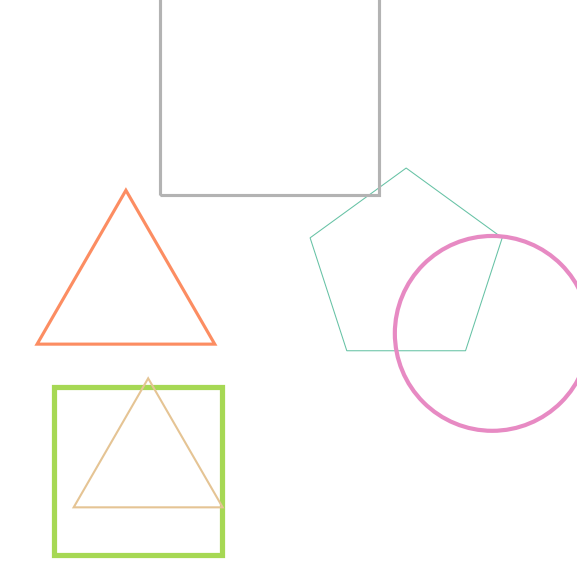[{"shape": "pentagon", "thickness": 0.5, "radius": 0.87, "center": [0.703, 0.533]}, {"shape": "triangle", "thickness": 1.5, "radius": 0.89, "center": [0.218, 0.492]}, {"shape": "circle", "thickness": 2, "radius": 0.84, "center": [0.852, 0.422]}, {"shape": "square", "thickness": 2.5, "radius": 0.73, "center": [0.239, 0.183]}, {"shape": "triangle", "thickness": 1, "radius": 0.74, "center": [0.257, 0.195]}, {"shape": "square", "thickness": 1.5, "radius": 0.95, "center": [0.466, 0.851]}]